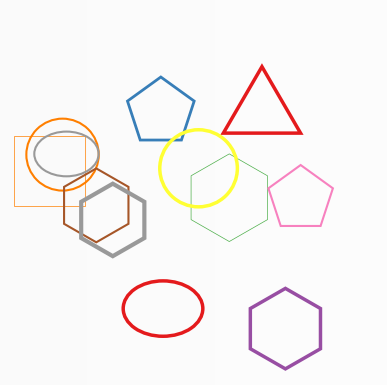[{"shape": "oval", "thickness": 2.5, "radius": 0.51, "center": [0.421, 0.199]}, {"shape": "triangle", "thickness": 2.5, "radius": 0.58, "center": [0.676, 0.712]}, {"shape": "pentagon", "thickness": 2, "radius": 0.45, "center": [0.415, 0.709]}, {"shape": "hexagon", "thickness": 0.5, "radius": 0.57, "center": [0.592, 0.486]}, {"shape": "hexagon", "thickness": 2.5, "radius": 0.52, "center": [0.737, 0.146]}, {"shape": "circle", "thickness": 1.5, "radius": 0.47, "center": [0.161, 0.598]}, {"shape": "square", "thickness": 0.5, "radius": 0.46, "center": [0.128, 0.556]}, {"shape": "circle", "thickness": 2.5, "radius": 0.5, "center": [0.512, 0.563]}, {"shape": "hexagon", "thickness": 1.5, "radius": 0.48, "center": [0.248, 0.467]}, {"shape": "pentagon", "thickness": 1.5, "radius": 0.44, "center": [0.776, 0.484]}, {"shape": "oval", "thickness": 1.5, "radius": 0.41, "center": [0.171, 0.6]}, {"shape": "hexagon", "thickness": 3, "radius": 0.47, "center": [0.291, 0.429]}]